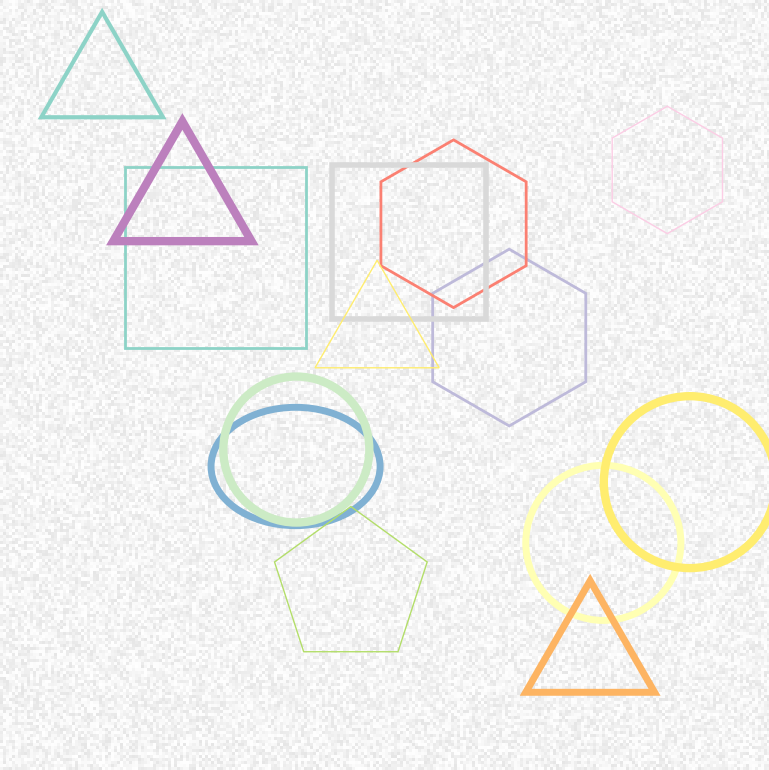[{"shape": "triangle", "thickness": 1.5, "radius": 0.46, "center": [0.133, 0.893]}, {"shape": "square", "thickness": 1, "radius": 0.59, "center": [0.28, 0.665]}, {"shape": "circle", "thickness": 2.5, "radius": 0.5, "center": [0.784, 0.295]}, {"shape": "hexagon", "thickness": 1, "radius": 0.57, "center": [0.661, 0.562]}, {"shape": "hexagon", "thickness": 1, "radius": 0.54, "center": [0.589, 0.709]}, {"shape": "oval", "thickness": 2.5, "radius": 0.55, "center": [0.384, 0.394]}, {"shape": "triangle", "thickness": 2.5, "radius": 0.48, "center": [0.766, 0.149]}, {"shape": "pentagon", "thickness": 0.5, "radius": 0.52, "center": [0.456, 0.238]}, {"shape": "hexagon", "thickness": 0.5, "radius": 0.41, "center": [0.867, 0.779]}, {"shape": "square", "thickness": 2, "radius": 0.5, "center": [0.531, 0.686]}, {"shape": "triangle", "thickness": 3, "radius": 0.52, "center": [0.237, 0.739]}, {"shape": "circle", "thickness": 3, "radius": 0.47, "center": [0.385, 0.416]}, {"shape": "triangle", "thickness": 0.5, "radius": 0.47, "center": [0.49, 0.569]}, {"shape": "circle", "thickness": 3, "radius": 0.56, "center": [0.896, 0.374]}]